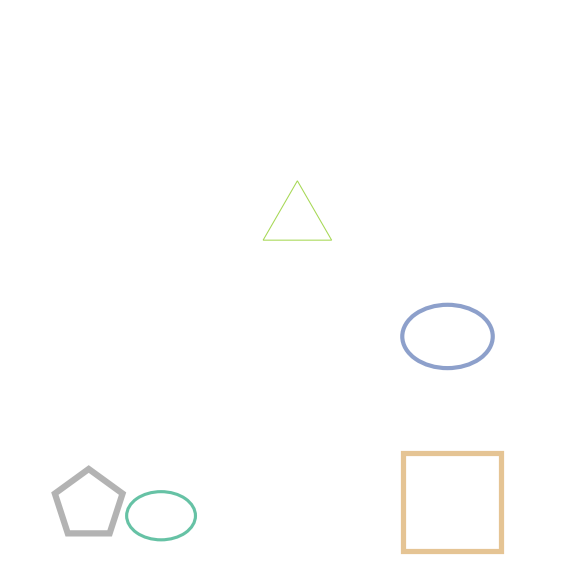[{"shape": "oval", "thickness": 1.5, "radius": 0.3, "center": [0.279, 0.106]}, {"shape": "oval", "thickness": 2, "radius": 0.39, "center": [0.775, 0.417]}, {"shape": "triangle", "thickness": 0.5, "radius": 0.34, "center": [0.515, 0.618]}, {"shape": "square", "thickness": 2.5, "radius": 0.42, "center": [0.783, 0.131]}, {"shape": "pentagon", "thickness": 3, "radius": 0.31, "center": [0.154, 0.125]}]